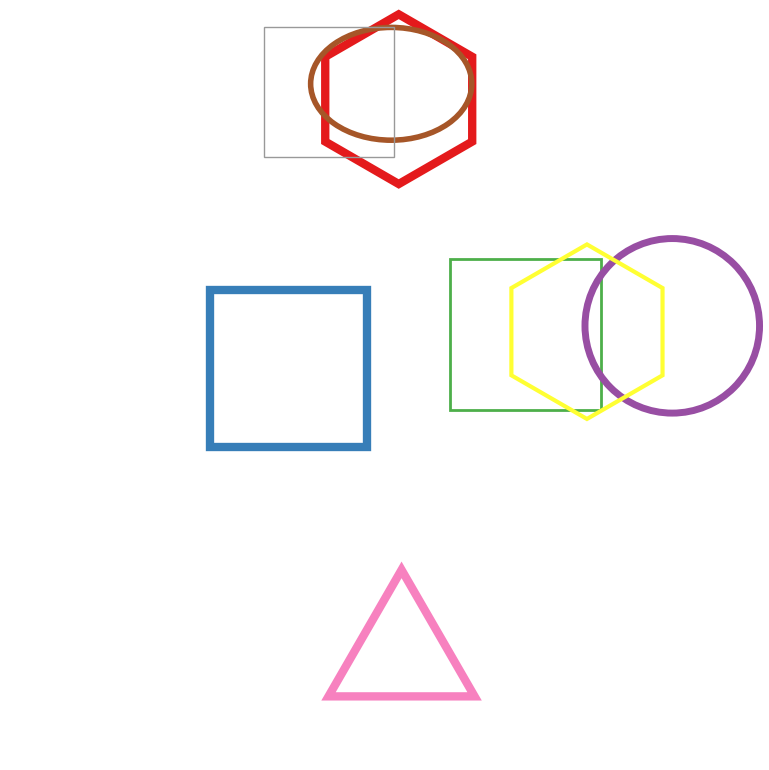[{"shape": "hexagon", "thickness": 3, "radius": 0.55, "center": [0.518, 0.871]}, {"shape": "square", "thickness": 3, "radius": 0.51, "center": [0.375, 0.522]}, {"shape": "square", "thickness": 1, "radius": 0.49, "center": [0.683, 0.565]}, {"shape": "circle", "thickness": 2.5, "radius": 0.57, "center": [0.873, 0.577]}, {"shape": "hexagon", "thickness": 1.5, "radius": 0.57, "center": [0.762, 0.569]}, {"shape": "oval", "thickness": 2, "radius": 0.52, "center": [0.508, 0.891]}, {"shape": "triangle", "thickness": 3, "radius": 0.55, "center": [0.522, 0.15]}, {"shape": "square", "thickness": 0.5, "radius": 0.42, "center": [0.427, 0.88]}]